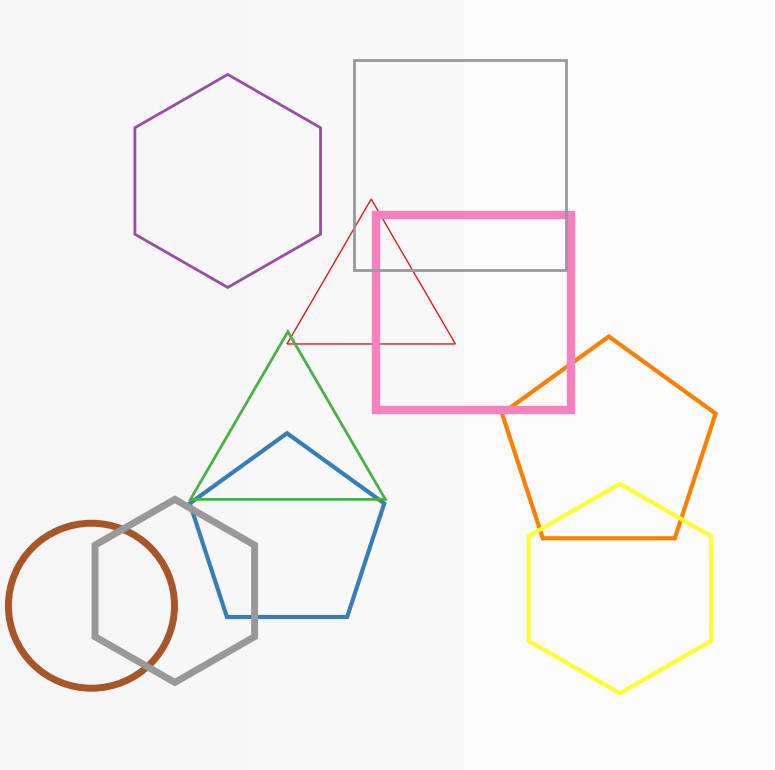[{"shape": "triangle", "thickness": 0.5, "radius": 0.63, "center": [0.479, 0.616]}, {"shape": "pentagon", "thickness": 1.5, "radius": 0.66, "center": [0.37, 0.305]}, {"shape": "triangle", "thickness": 1, "radius": 0.73, "center": [0.372, 0.424]}, {"shape": "hexagon", "thickness": 1, "radius": 0.69, "center": [0.294, 0.765]}, {"shape": "pentagon", "thickness": 1.5, "radius": 0.72, "center": [0.786, 0.418]}, {"shape": "hexagon", "thickness": 1.5, "radius": 0.68, "center": [0.8, 0.236]}, {"shape": "circle", "thickness": 2.5, "radius": 0.54, "center": [0.118, 0.213]}, {"shape": "square", "thickness": 3, "radius": 0.63, "center": [0.611, 0.594]}, {"shape": "square", "thickness": 1, "radius": 0.68, "center": [0.594, 0.786]}, {"shape": "hexagon", "thickness": 2.5, "radius": 0.59, "center": [0.226, 0.233]}]